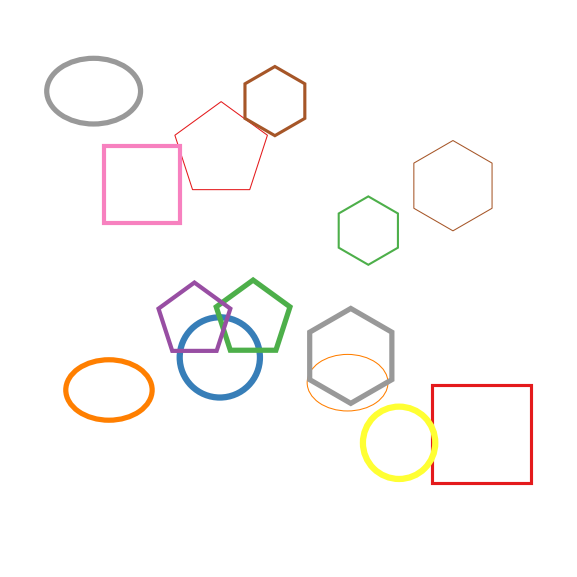[{"shape": "square", "thickness": 1.5, "radius": 0.43, "center": [0.833, 0.248]}, {"shape": "pentagon", "thickness": 0.5, "radius": 0.42, "center": [0.383, 0.739]}, {"shape": "circle", "thickness": 3, "radius": 0.35, "center": [0.381, 0.38]}, {"shape": "pentagon", "thickness": 2.5, "radius": 0.34, "center": [0.438, 0.447]}, {"shape": "hexagon", "thickness": 1, "radius": 0.3, "center": [0.638, 0.6]}, {"shape": "pentagon", "thickness": 2, "radius": 0.33, "center": [0.337, 0.444]}, {"shape": "oval", "thickness": 2.5, "radius": 0.37, "center": [0.189, 0.324]}, {"shape": "oval", "thickness": 0.5, "radius": 0.35, "center": [0.602, 0.336]}, {"shape": "circle", "thickness": 3, "radius": 0.31, "center": [0.691, 0.232]}, {"shape": "hexagon", "thickness": 1.5, "radius": 0.3, "center": [0.476, 0.824]}, {"shape": "hexagon", "thickness": 0.5, "radius": 0.39, "center": [0.784, 0.678]}, {"shape": "square", "thickness": 2, "radius": 0.33, "center": [0.246, 0.68]}, {"shape": "hexagon", "thickness": 2.5, "radius": 0.41, "center": [0.607, 0.383]}, {"shape": "oval", "thickness": 2.5, "radius": 0.41, "center": [0.162, 0.841]}]